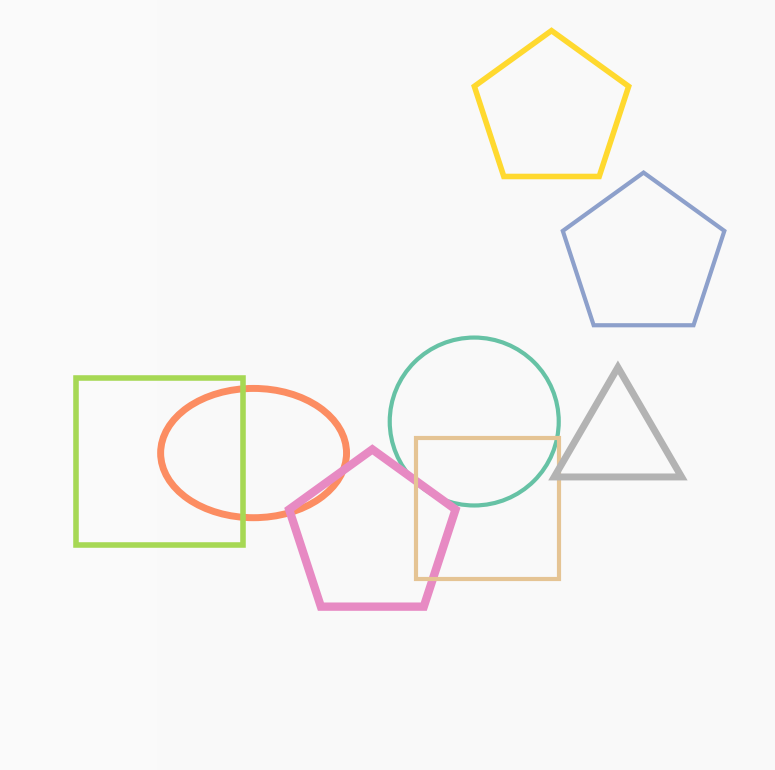[{"shape": "circle", "thickness": 1.5, "radius": 0.55, "center": [0.612, 0.453]}, {"shape": "oval", "thickness": 2.5, "radius": 0.6, "center": [0.327, 0.412]}, {"shape": "pentagon", "thickness": 1.5, "radius": 0.55, "center": [0.83, 0.666]}, {"shape": "pentagon", "thickness": 3, "radius": 0.56, "center": [0.48, 0.303]}, {"shape": "square", "thickness": 2, "radius": 0.54, "center": [0.206, 0.401]}, {"shape": "pentagon", "thickness": 2, "radius": 0.52, "center": [0.712, 0.856]}, {"shape": "square", "thickness": 1.5, "radius": 0.46, "center": [0.629, 0.34]}, {"shape": "triangle", "thickness": 2.5, "radius": 0.47, "center": [0.797, 0.428]}]